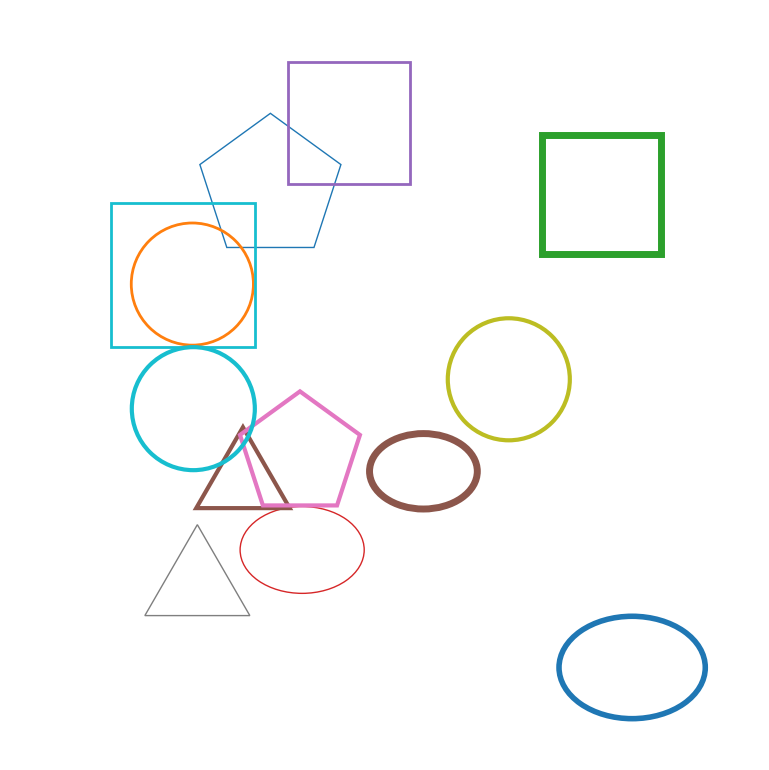[{"shape": "pentagon", "thickness": 0.5, "radius": 0.48, "center": [0.351, 0.757]}, {"shape": "oval", "thickness": 2, "radius": 0.47, "center": [0.821, 0.133]}, {"shape": "circle", "thickness": 1, "radius": 0.4, "center": [0.25, 0.631]}, {"shape": "square", "thickness": 2.5, "radius": 0.38, "center": [0.781, 0.748]}, {"shape": "oval", "thickness": 0.5, "radius": 0.4, "center": [0.392, 0.286]}, {"shape": "square", "thickness": 1, "radius": 0.39, "center": [0.453, 0.841]}, {"shape": "oval", "thickness": 2.5, "radius": 0.35, "center": [0.55, 0.388]}, {"shape": "triangle", "thickness": 1.5, "radius": 0.35, "center": [0.316, 0.375]}, {"shape": "pentagon", "thickness": 1.5, "radius": 0.41, "center": [0.39, 0.41]}, {"shape": "triangle", "thickness": 0.5, "radius": 0.39, "center": [0.256, 0.24]}, {"shape": "circle", "thickness": 1.5, "radius": 0.4, "center": [0.661, 0.507]}, {"shape": "square", "thickness": 1, "radius": 0.47, "center": [0.237, 0.643]}, {"shape": "circle", "thickness": 1.5, "radius": 0.4, "center": [0.251, 0.469]}]